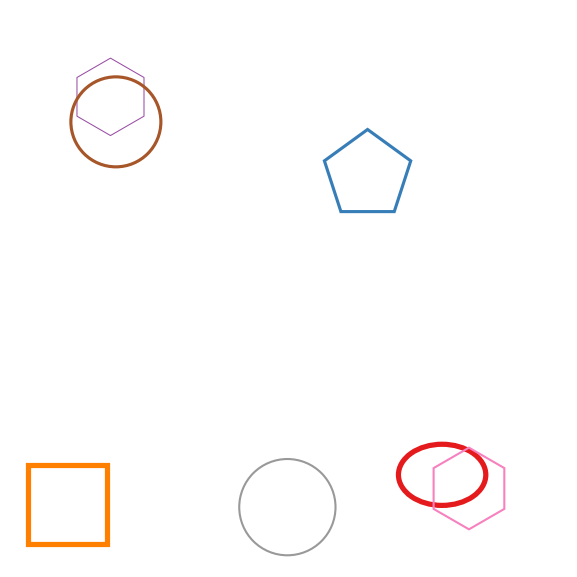[{"shape": "oval", "thickness": 2.5, "radius": 0.38, "center": [0.766, 0.177]}, {"shape": "pentagon", "thickness": 1.5, "radius": 0.39, "center": [0.636, 0.696]}, {"shape": "hexagon", "thickness": 0.5, "radius": 0.34, "center": [0.191, 0.831]}, {"shape": "square", "thickness": 2.5, "radius": 0.34, "center": [0.116, 0.126]}, {"shape": "circle", "thickness": 1.5, "radius": 0.39, "center": [0.201, 0.788]}, {"shape": "hexagon", "thickness": 1, "radius": 0.35, "center": [0.812, 0.153]}, {"shape": "circle", "thickness": 1, "radius": 0.42, "center": [0.498, 0.121]}]